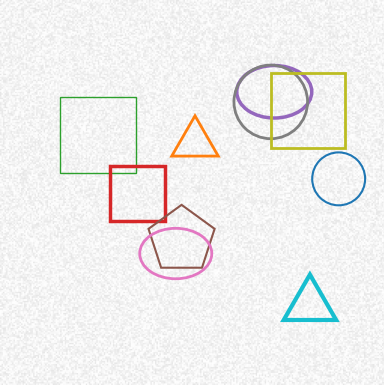[{"shape": "circle", "thickness": 1.5, "radius": 0.34, "center": [0.88, 0.535]}, {"shape": "triangle", "thickness": 2, "radius": 0.35, "center": [0.506, 0.629]}, {"shape": "square", "thickness": 1, "radius": 0.49, "center": [0.256, 0.65]}, {"shape": "square", "thickness": 2.5, "radius": 0.36, "center": [0.358, 0.498]}, {"shape": "oval", "thickness": 2.5, "radius": 0.49, "center": [0.712, 0.762]}, {"shape": "pentagon", "thickness": 1.5, "radius": 0.45, "center": [0.472, 0.378]}, {"shape": "oval", "thickness": 2, "radius": 0.47, "center": [0.456, 0.341]}, {"shape": "circle", "thickness": 2, "radius": 0.48, "center": [0.703, 0.735]}, {"shape": "square", "thickness": 2, "radius": 0.48, "center": [0.8, 0.713]}, {"shape": "triangle", "thickness": 3, "radius": 0.39, "center": [0.805, 0.208]}]